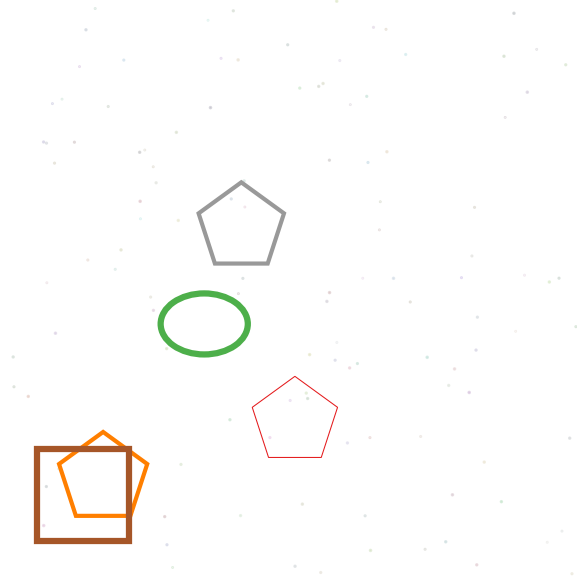[{"shape": "pentagon", "thickness": 0.5, "radius": 0.39, "center": [0.511, 0.27]}, {"shape": "oval", "thickness": 3, "radius": 0.38, "center": [0.354, 0.438]}, {"shape": "pentagon", "thickness": 2, "radius": 0.4, "center": [0.179, 0.171]}, {"shape": "square", "thickness": 3, "radius": 0.4, "center": [0.144, 0.141]}, {"shape": "pentagon", "thickness": 2, "radius": 0.39, "center": [0.418, 0.606]}]